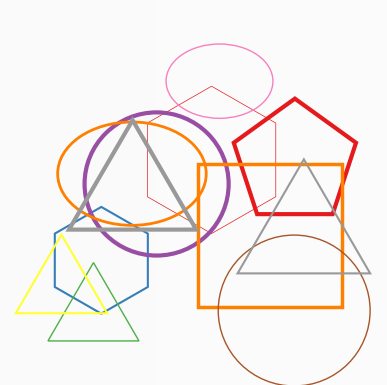[{"shape": "pentagon", "thickness": 3, "radius": 0.83, "center": [0.761, 0.578]}, {"shape": "hexagon", "thickness": 0.5, "radius": 0.96, "center": [0.546, 0.585]}, {"shape": "hexagon", "thickness": 1.5, "radius": 0.69, "center": [0.261, 0.324]}, {"shape": "triangle", "thickness": 1, "radius": 0.68, "center": [0.241, 0.182]}, {"shape": "circle", "thickness": 3, "radius": 0.93, "center": [0.404, 0.522]}, {"shape": "square", "thickness": 2.5, "radius": 0.93, "center": [0.697, 0.388]}, {"shape": "oval", "thickness": 2, "radius": 0.96, "center": [0.341, 0.549]}, {"shape": "triangle", "thickness": 1.5, "radius": 0.68, "center": [0.159, 0.254]}, {"shape": "circle", "thickness": 1, "radius": 0.98, "center": [0.759, 0.193]}, {"shape": "oval", "thickness": 1, "radius": 0.69, "center": [0.566, 0.789]}, {"shape": "triangle", "thickness": 3, "radius": 0.95, "center": [0.342, 0.498]}, {"shape": "triangle", "thickness": 1.5, "radius": 0.99, "center": [0.784, 0.389]}]